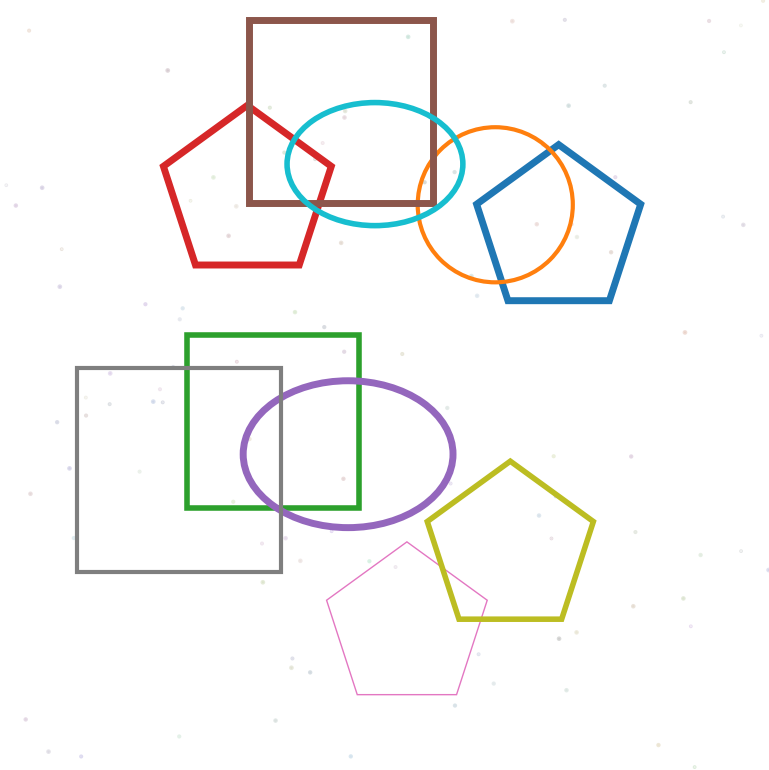[{"shape": "pentagon", "thickness": 2.5, "radius": 0.56, "center": [0.726, 0.7]}, {"shape": "circle", "thickness": 1.5, "radius": 0.5, "center": [0.643, 0.734]}, {"shape": "square", "thickness": 2, "radius": 0.56, "center": [0.355, 0.453]}, {"shape": "pentagon", "thickness": 2.5, "radius": 0.57, "center": [0.321, 0.749]}, {"shape": "oval", "thickness": 2.5, "radius": 0.68, "center": [0.452, 0.41]}, {"shape": "square", "thickness": 2.5, "radius": 0.6, "center": [0.443, 0.855]}, {"shape": "pentagon", "thickness": 0.5, "radius": 0.55, "center": [0.528, 0.187]}, {"shape": "square", "thickness": 1.5, "radius": 0.66, "center": [0.233, 0.389]}, {"shape": "pentagon", "thickness": 2, "radius": 0.57, "center": [0.663, 0.288]}, {"shape": "oval", "thickness": 2, "radius": 0.57, "center": [0.487, 0.787]}]